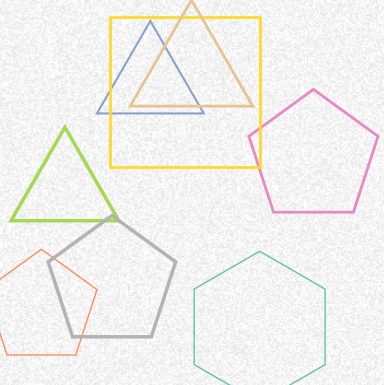[{"shape": "hexagon", "thickness": 1, "radius": 0.98, "center": [0.674, 0.151]}, {"shape": "pentagon", "thickness": 1, "radius": 0.76, "center": [0.108, 0.201]}, {"shape": "triangle", "thickness": 1.5, "radius": 0.8, "center": [0.391, 0.785]}, {"shape": "pentagon", "thickness": 2, "radius": 0.88, "center": [0.814, 0.592]}, {"shape": "triangle", "thickness": 2.5, "radius": 0.81, "center": [0.169, 0.508]}, {"shape": "square", "thickness": 2, "radius": 0.97, "center": [0.481, 0.762]}, {"shape": "triangle", "thickness": 2, "radius": 0.92, "center": [0.497, 0.816]}, {"shape": "pentagon", "thickness": 2.5, "radius": 0.87, "center": [0.291, 0.266]}]